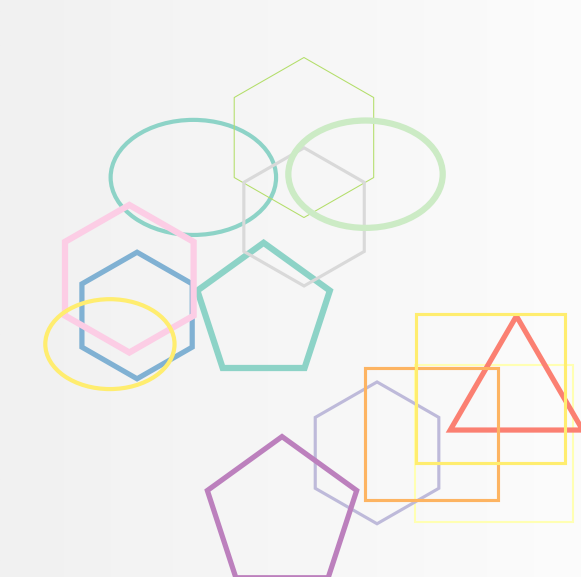[{"shape": "oval", "thickness": 2, "radius": 0.71, "center": [0.333, 0.692]}, {"shape": "pentagon", "thickness": 3, "radius": 0.6, "center": [0.454, 0.459]}, {"shape": "square", "thickness": 1, "radius": 0.68, "center": [0.849, 0.232]}, {"shape": "hexagon", "thickness": 1.5, "radius": 0.61, "center": [0.649, 0.215]}, {"shape": "triangle", "thickness": 2.5, "radius": 0.66, "center": [0.888, 0.32]}, {"shape": "hexagon", "thickness": 2.5, "radius": 0.55, "center": [0.236, 0.453]}, {"shape": "square", "thickness": 1.5, "radius": 0.57, "center": [0.743, 0.248]}, {"shape": "hexagon", "thickness": 0.5, "radius": 0.69, "center": [0.523, 0.761]}, {"shape": "hexagon", "thickness": 3, "radius": 0.64, "center": [0.222, 0.516]}, {"shape": "hexagon", "thickness": 1.5, "radius": 0.6, "center": [0.523, 0.624]}, {"shape": "pentagon", "thickness": 2.5, "radius": 0.68, "center": [0.485, 0.108]}, {"shape": "oval", "thickness": 3, "radius": 0.66, "center": [0.629, 0.697]}, {"shape": "square", "thickness": 1.5, "radius": 0.64, "center": [0.844, 0.326]}, {"shape": "oval", "thickness": 2, "radius": 0.56, "center": [0.189, 0.403]}]